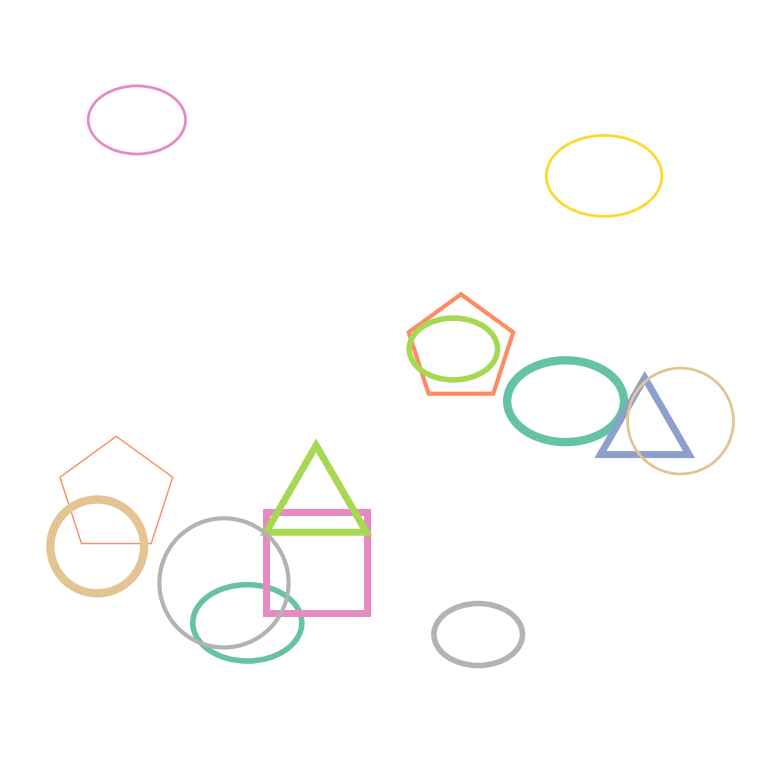[{"shape": "oval", "thickness": 2, "radius": 0.35, "center": [0.321, 0.191]}, {"shape": "oval", "thickness": 3, "radius": 0.38, "center": [0.735, 0.479]}, {"shape": "pentagon", "thickness": 1.5, "radius": 0.36, "center": [0.599, 0.546]}, {"shape": "pentagon", "thickness": 0.5, "radius": 0.38, "center": [0.151, 0.356]}, {"shape": "triangle", "thickness": 2.5, "radius": 0.33, "center": [0.837, 0.443]}, {"shape": "square", "thickness": 2.5, "radius": 0.33, "center": [0.411, 0.27]}, {"shape": "oval", "thickness": 1, "radius": 0.32, "center": [0.178, 0.844]}, {"shape": "triangle", "thickness": 2.5, "radius": 0.38, "center": [0.411, 0.346]}, {"shape": "oval", "thickness": 2, "radius": 0.29, "center": [0.589, 0.547]}, {"shape": "oval", "thickness": 1, "radius": 0.38, "center": [0.785, 0.772]}, {"shape": "circle", "thickness": 1, "radius": 0.34, "center": [0.884, 0.453]}, {"shape": "circle", "thickness": 3, "radius": 0.3, "center": [0.126, 0.29]}, {"shape": "circle", "thickness": 1.5, "radius": 0.42, "center": [0.291, 0.243]}, {"shape": "oval", "thickness": 2, "radius": 0.29, "center": [0.621, 0.176]}]